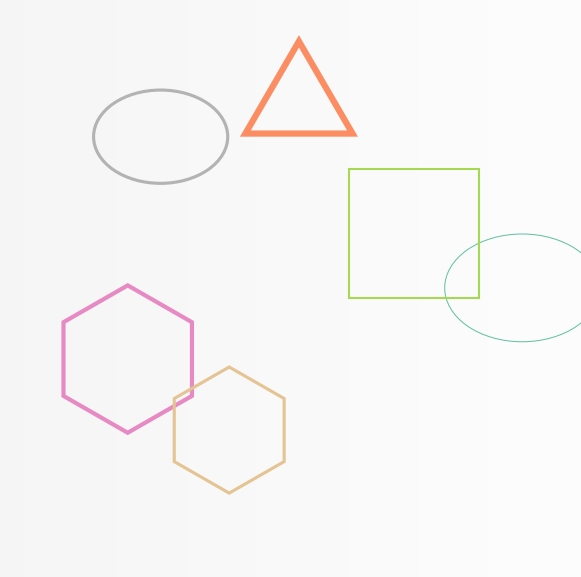[{"shape": "oval", "thickness": 0.5, "radius": 0.67, "center": [0.898, 0.501]}, {"shape": "triangle", "thickness": 3, "radius": 0.53, "center": [0.514, 0.821]}, {"shape": "hexagon", "thickness": 2, "radius": 0.64, "center": [0.22, 0.377]}, {"shape": "square", "thickness": 1, "radius": 0.56, "center": [0.712, 0.595]}, {"shape": "hexagon", "thickness": 1.5, "radius": 0.55, "center": [0.394, 0.254]}, {"shape": "oval", "thickness": 1.5, "radius": 0.58, "center": [0.276, 0.762]}]